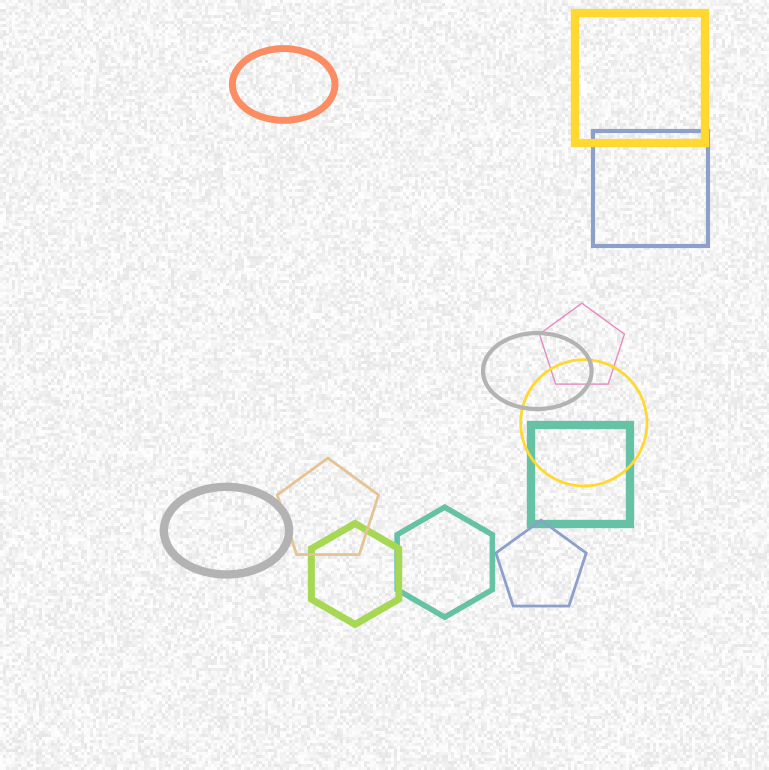[{"shape": "square", "thickness": 3, "radius": 0.32, "center": [0.754, 0.384]}, {"shape": "hexagon", "thickness": 2, "radius": 0.36, "center": [0.578, 0.27]}, {"shape": "oval", "thickness": 2.5, "radius": 0.33, "center": [0.368, 0.89]}, {"shape": "square", "thickness": 1.5, "radius": 0.37, "center": [0.844, 0.756]}, {"shape": "pentagon", "thickness": 1, "radius": 0.31, "center": [0.703, 0.263]}, {"shape": "pentagon", "thickness": 0.5, "radius": 0.29, "center": [0.756, 0.548]}, {"shape": "hexagon", "thickness": 2.5, "radius": 0.33, "center": [0.461, 0.255]}, {"shape": "circle", "thickness": 1, "radius": 0.41, "center": [0.758, 0.451]}, {"shape": "square", "thickness": 3, "radius": 0.42, "center": [0.831, 0.899]}, {"shape": "pentagon", "thickness": 1, "radius": 0.35, "center": [0.426, 0.336]}, {"shape": "oval", "thickness": 1.5, "radius": 0.35, "center": [0.698, 0.518]}, {"shape": "oval", "thickness": 3, "radius": 0.41, "center": [0.294, 0.311]}]